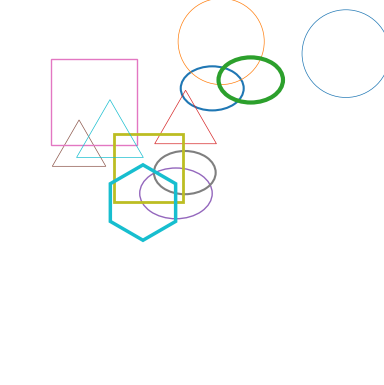[{"shape": "oval", "thickness": 1.5, "radius": 0.41, "center": [0.551, 0.77]}, {"shape": "circle", "thickness": 0.5, "radius": 0.57, "center": [0.898, 0.861]}, {"shape": "circle", "thickness": 0.5, "radius": 0.56, "center": [0.574, 0.892]}, {"shape": "oval", "thickness": 3, "radius": 0.42, "center": [0.651, 0.792]}, {"shape": "triangle", "thickness": 0.5, "radius": 0.46, "center": [0.482, 0.673]}, {"shape": "oval", "thickness": 1, "radius": 0.47, "center": [0.457, 0.498]}, {"shape": "triangle", "thickness": 0.5, "radius": 0.4, "center": [0.205, 0.608]}, {"shape": "square", "thickness": 1, "radius": 0.56, "center": [0.244, 0.735]}, {"shape": "oval", "thickness": 1.5, "radius": 0.4, "center": [0.48, 0.552]}, {"shape": "square", "thickness": 2, "radius": 0.44, "center": [0.386, 0.563]}, {"shape": "triangle", "thickness": 0.5, "radius": 0.5, "center": [0.286, 0.641]}, {"shape": "hexagon", "thickness": 2.5, "radius": 0.49, "center": [0.371, 0.474]}]